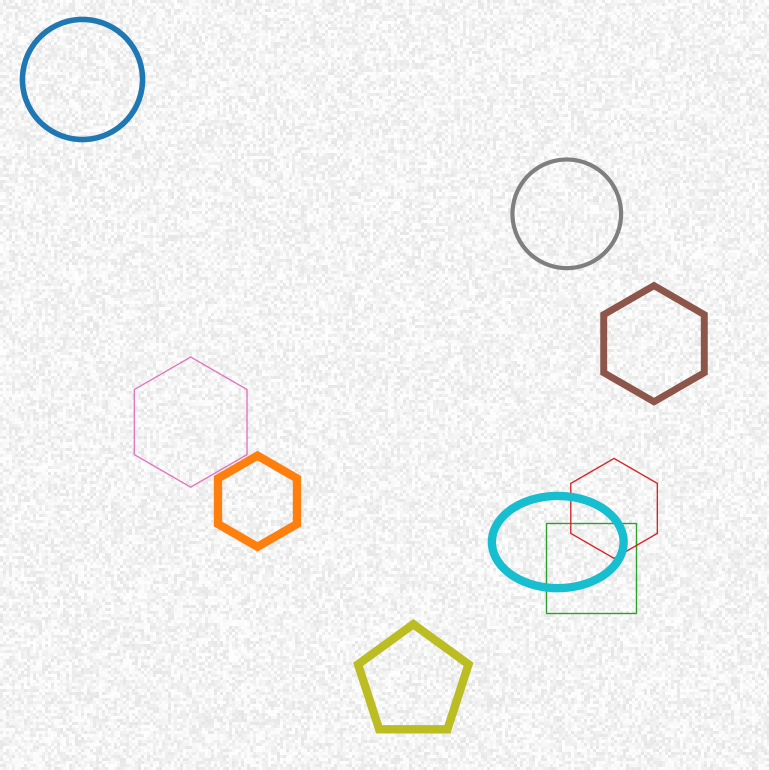[{"shape": "circle", "thickness": 2, "radius": 0.39, "center": [0.107, 0.897]}, {"shape": "hexagon", "thickness": 3, "radius": 0.3, "center": [0.334, 0.349]}, {"shape": "square", "thickness": 0.5, "radius": 0.29, "center": [0.768, 0.262]}, {"shape": "hexagon", "thickness": 0.5, "radius": 0.32, "center": [0.797, 0.34]}, {"shape": "hexagon", "thickness": 2.5, "radius": 0.38, "center": [0.849, 0.554]}, {"shape": "hexagon", "thickness": 0.5, "radius": 0.42, "center": [0.248, 0.452]}, {"shape": "circle", "thickness": 1.5, "radius": 0.35, "center": [0.736, 0.722]}, {"shape": "pentagon", "thickness": 3, "radius": 0.38, "center": [0.537, 0.114]}, {"shape": "oval", "thickness": 3, "radius": 0.43, "center": [0.724, 0.296]}]